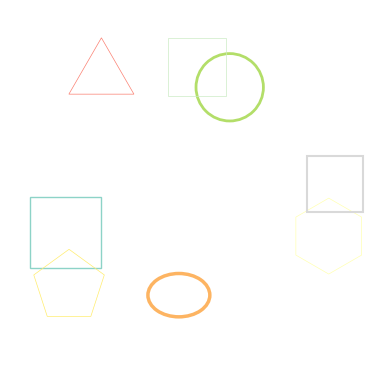[{"shape": "square", "thickness": 1, "radius": 0.46, "center": [0.169, 0.396]}, {"shape": "hexagon", "thickness": 0.5, "radius": 0.49, "center": [0.854, 0.387]}, {"shape": "triangle", "thickness": 0.5, "radius": 0.49, "center": [0.263, 0.804]}, {"shape": "oval", "thickness": 2.5, "radius": 0.4, "center": [0.465, 0.233]}, {"shape": "circle", "thickness": 2, "radius": 0.44, "center": [0.597, 0.773]}, {"shape": "square", "thickness": 1.5, "radius": 0.36, "center": [0.871, 0.522]}, {"shape": "square", "thickness": 0.5, "radius": 0.38, "center": [0.512, 0.827]}, {"shape": "pentagon", "thickness": 0.5, "radius": 0.48, "center": [0.179, 0.256]}]